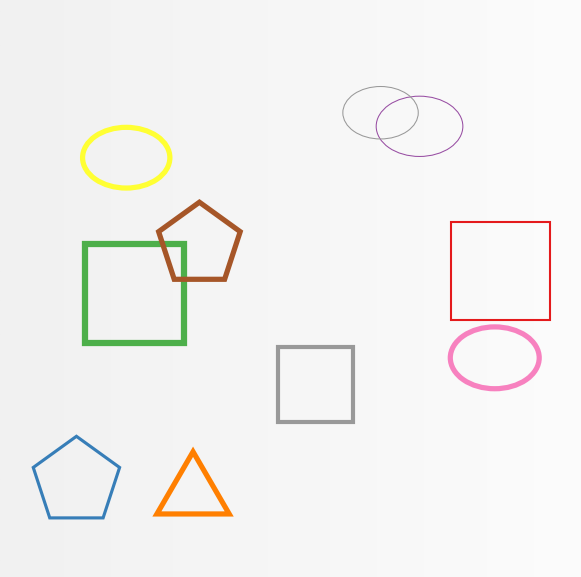[{"shape": "square", "thickness": 1, "radius": 0.43, "center": [0.862, 0.53]}, {"shape": "pentagon", "thickness": 1.5, "radius": 0.39, "center": [0.131, 0.166]}, {"shape": "square", "thickness": 3, "radius": 0.43, "center": [0.232, 0.491]}, {"shape": "oval", "thickness": 0.5, "radius": 0.37, "center": [0.722, 0.78]}, {"shape": "triangle", "thickness": 2.5, "radius": 0.36, "center": [0.332, 0.145]}, {"shape": "oval", "thickness": 2.5, "radius": 0.38, "center": [0.217, 0.726]}, {"shape": "pentagon", "thickness": 2.5, "radius": 0.37, "center": [0.343, 0.575]}, {"shape": "oval", "thickness": 2.5, "radius": 0.38, "center": [0.851, 0.38]}, {"shape": "oval", "thickness": 0.5, "radius": 0.32, "center": [0.655, 0.804]}, {"shape": "square", "thickness": 2, "radius": 0.32, "center": [0.543, 0.333]}]